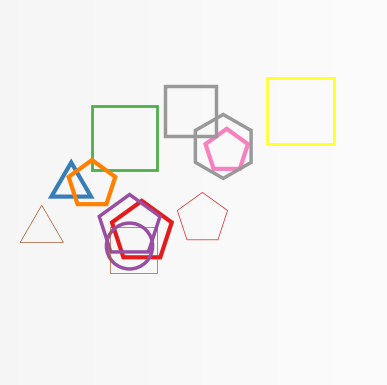[{"shape": "pentagon", "thickness": 3, "radius": 0.41, "center": [0.366, 0.397]}, {"shape": "pentagon", "thickness": 0.5, "radius": 0.34, "center": [0.522, 0.432]}, {"shape": "triangle", "thickness": 3, "radius": 0.3, "center": [0.184, 0.519]}, {"shape": "square", "thickness": 2, "radius": 0.42, "center": [0.322, 0.641]}, {"shape": "pentagon", "thickness": 2.5, "radius": 0.41, "center": [0.334, 0.412]}, {"shape": "circle", "thickness": 2.5, "radius": 0.3, "center": [0.334, 0.361]}, {"shape": "pentagon", "thickness": 3, "radius": 0.32, "center": [0.237, 0.521]}, {"shape": "square", "thickness": 2, "radius": 0.43, "center": [0.775, 0.712]}, {"shape": "square", "thickness": 0.5, "radius": 0.3, "center": [0.345, 0.351]}, {"shape": "triangle", "thickness": 0.5, "radius": 0.32, "center": [0.108, 0.402]}, {"shape": "pentagon", "thickness": 3, "radius": 0.29, "center": [0.585, 0.608]}, {"shape": "hexagon", "thickness": 2.5, "radius": 0.41, "center": [0.576, 0.62]}, {"shape": "square", "thickness": 2.5, "radius": 0.33, "center": [0.492, 0.712]}]